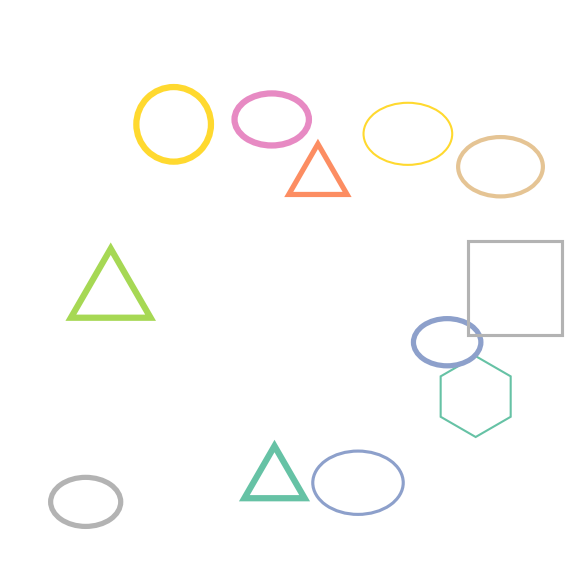[{"shape": "triangle", "thickness": 3, "radius": 0.3, "center": [0.475, 0.167]}, {"shape": "hexagon", "thickness": 1, "radius": 0.35, "center": [0.824, 0.312]}, {"shape": "triangle", "thickness": 2.5, "radius": 0.29, "center": [0.551, 0.692]}, {"shape": "oval", "thickness": 2.5, "radius": 0.29, "center": [0.774, 0.407]}, {"shape": "oval", "thickness": 1.5, "radius": 0.39, "center": [0.62, 0.163]}, {"shape": "oval", "thickness": 3, "radius": 0.32, "center": [0.471, 0.792]}, {"shape": "triangle", "thickness": 3, "radius": 0.4, "center": [0.192, 0.489]}, {"shape": "circle", "thickness": 3, "radius": 0.32, "center": [0.301, 0.784]}, {"shape": "oval", "thickness": 1, "radius": 0.38, "center": [0.706, 0.767]}, {"shape": "oval", "thickness": 2, "radius": 0.37, "center": [0.867, 0.71]}, {"shape": "square", "thickness": 1.5, "radius": 0.41, "center": [0.892, 0.5]}, {"shape": "oval", "thickness": 2.5, "radius": 0.3, "center": [0.148, 0.13]}]